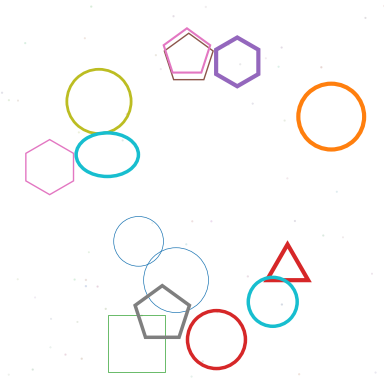[{"shape": "circle", "thickness": 0.5, "radius": 0.42, "center": [0.457, 0.272]}, {"shape": "circle", "thickness": 0.5, "radius": 0.32, "center": [0.36, 0.373]}, {"shape": "circle", "thickness": 3, "radius": 0.43, "center": [0.86, 0.697]}, {"shape": "square", "thickness": 0.5, "radius": 0.37, "center": [0.354, 0.107]}, {"shape": "triangle", "thickness": 3, "radius": 0.31, "center": [0.747, 0.303]}, {"shape": "circle", "thickness": 2.5, "radius": 0.38, "center": [0.562, 0.118]}, {"shape": "hexagon", "thickness": 3, "radius": 0.32, "center": [0.616, 0.839]}, {"shape": "pentagon", "thickness": 1, "radius": 0.33, "center": [0.49, 0.847]}, {"shape": "pentagon", "thickness": 1.5, "radius": 0.32, "center": [0.486, 0.863]}, {"shape": "hexagon", "thickness": 1, "radius": 0.36, "center": [0.129, 0.566]}, {"shape": "pentagon", "thickness": 2.5, "radius": 0.37, "center": [0.421, 0.184]}, {"shape": "circle", "thickness": 2, "radius": 0.42, "center": [0.257, 0.737]}, {"shape": "oval", "thickness": 2.5, "radius": 0.4, "center": [0.279, 0.598]}, {"shape": "circle", "thickness": 2.5, "radius": 0.32, "center": [0.708, 0.216]}]